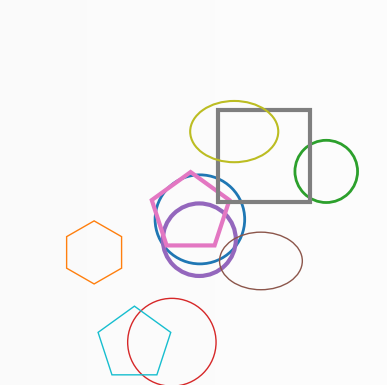[{"shape": "circle", "thickness": 2, "radius": 0.58, "center": [0.516, 0.43]}, {"shape": "hexagon", "thickness": 1, "radius": 0.41, "center": [0.243, 0.344]}, {"shape": "circle", "thickness": 2, "radius": 0.4, "center": [0.842, 0.555]}, {"shape": "circle", "thickness": 1, "radius": 0.57, "center": [0.444, 0.111]}, {"shape": "circle", "thickness": 3, "radius": 0.47, "center": [0.514, 0.377]}, {"shape": "oval", "thickness": 1, "radius": 0.53, "center": [0.673, 0.322]}, {"shape": "pentagon", "thickness": 3, "radius": 0.53, "center": [0.492, 0.448]}, {"shape": "square", "thickness": 3, "radius": 0.59, "center": [0.683, 0.594]}, {"shape": "oval", "thickness": 1.5, "radius": 0.57, "center": [0.604, 0.658]}, {"shape": "pentagon", "thickness": 1, "radius": 0.49, "center": [0.347, 0.106]}]